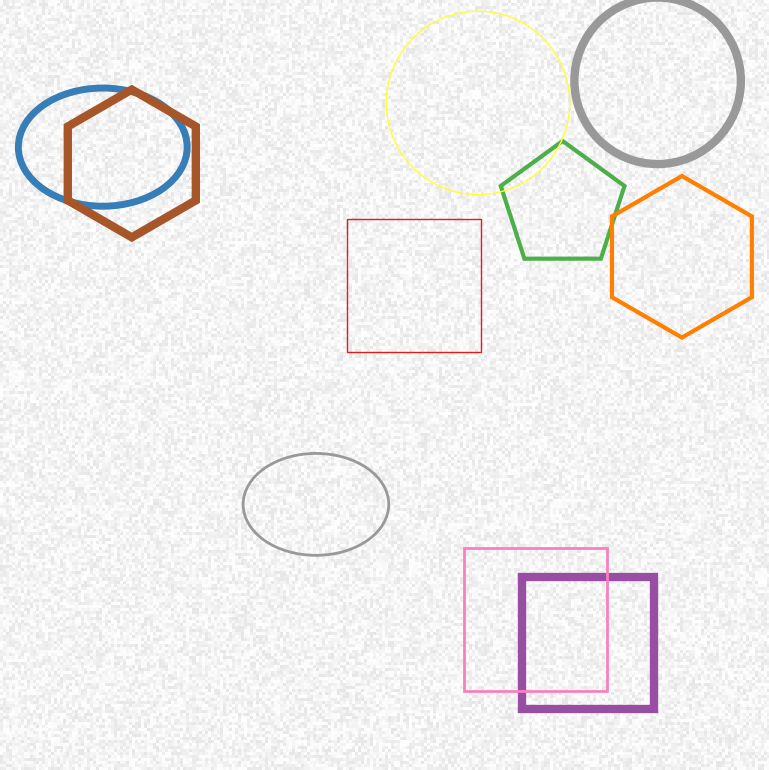[{"shape": "square", "thickness": 0.5, "radius": 0.43, "center": [0.538, 0.629]}, {"shape": "oval", "thickness": 2.5, "radius": 0.55, "center": [0.133, 0.809]}, {"shape": "pentagon", "thickness": 1.5, "radius": 0.42, "center": [0.731, 0.732]}, {"shape": "square", "thickness": 3, "radius": 0.43, "center": [0.764, 0.165]}, {"shape": "hexagon", "thickness": 1.5, "radius": 0.52, "center": [0.886, 0.667]}, {"shape": "circle", "thickness": 0.5, "radius": 0.6, "center": [0.621, 0.866]}, {"shape": "hexagon", "thickness": 3, "radius": 0.48, "center": [0.171, 0.788]}, {"shape": "square", "thickness": 1, "radius": 0.46, "center": [0.695, 0.196]}, {"shape": "oval", "thickness": 1, "radius": 0.47, "center": [0.41, 0.345]}, {"shape": "circle", "thickness": 3, "radius": 0.54, "center": [0.854, 0.895]}]